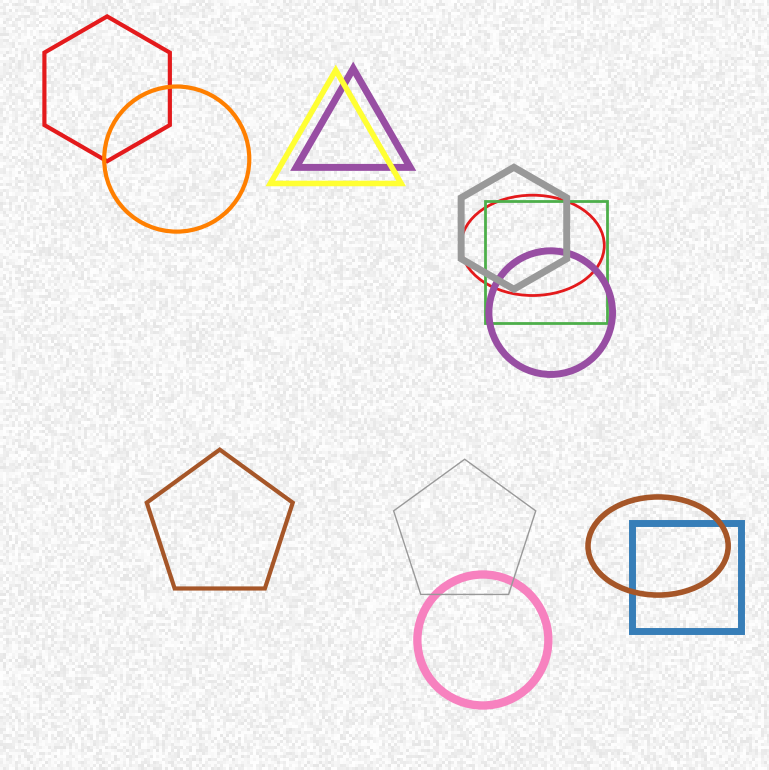[{"shape": "oval", "thickness": 1, "radius": 0.47, "center": [0.692, 0.681]}, {"shape": "hexagon", "thickness": 1.5, "radius": 0.47, "center": [0.139, 0.885]}, {"shape": "square", "thickness": 2.5, "radius": 0.35, "center": [0.892, 0.25]}, {"shape": "square", "thickness": 1, "radius": 0.4, "center": [0.709, 0.66]}, {"shape": "triangle", "thickness": 2.5, "radius": 0.43, "center": [0.459, 0.825]}, {"shape": "circle", "thickness": 2.5, "radius": 0.4, "center": [0.715, 0.594]}, {"shape": "circle", "thickness": 1.5, "radius": 0.47, "center": [0.23, 0.793]}, {"shape": "triangle", "thickness": 2, "radius": 0.49, "center": [0.436, 0.811]}, {"shape": "oval", "thickness": 2, "radius": 0.46, "center": [0.855, 0.291]}, {"shape": "pentagon", "thickness": 1.5, "radius": 0.5, "center": [0.285, 0.316]}, {"shape": "circle", "thickness": 3, "radius": 0.43, "center": [0.627, 0.169]}, {"shape": "hexagon", "thickness": 2.5, "radius": 0.4, "center": [0.667, 0.704]}, {"shape": "pentagon", "thickness": 0.5, "radius": 0.49, "center": [0.603, 0.307]}]